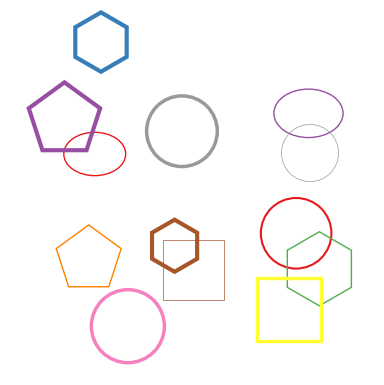[{"shape": "circle", "thickness": 1.5, "radius": 0.46, "center": [0.769, 0.394]}, {"shape": "oval", "thickness": 1, "radius": 0.4, "center": [0.246, 0.6]}, {"shape": "hexagon", "thickness": 3, "radius": 0.39, "center": [0.262, 0.891]}, {"shape": "hexagon", "thickness": 1, "radius": 0.48, "center": [0.829, 0.302]}, {"shape": "pentagon", "thickness": 3, "radius": 0.49, "center": [0.167, 0.689]}, {"shape": "oval", "thickness": 1, "radius": 0.45, "center": [0.801, 0.706]}, {"shape": "pentagon", "thickness": 1, "radius": 0.44, "center": [0.23, 0.327]}, {"shape": "square", "thickness": 2.5, "radius": 0.41, "center": [0.751, 0.197]}, {"shape": "hexagon", "thickness": 3, "radius": 0.34, "center": [0.453, 0.362]}, {"shape": "square", "thickness": 0.5, "radius": 0.4, "center": [0.502, 0.299]}, {"shape": "circle", "thickness": 2.5, "radius": 0.47, "center": [0.332, 0.153]}, {"shape": "circle", "thickness": 2.5, "radius": 0.46, "center": [0.473, 0.659]}, {"shape": "circle", "thickness": 0.5, "radius": 0.37, "center": [0.805, 0.602]}]